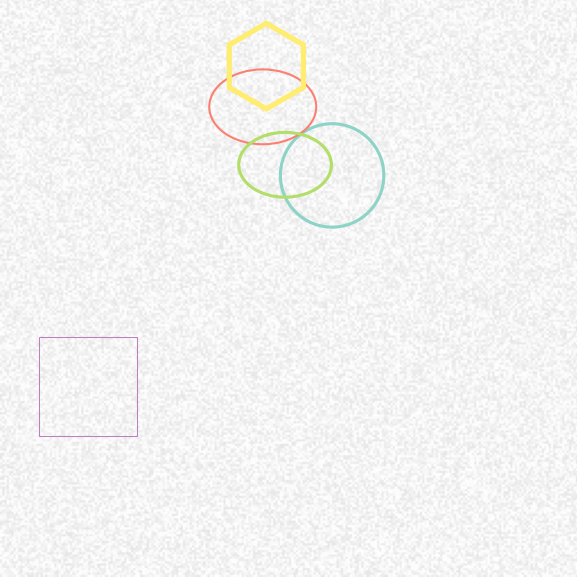[{"shape": "circle", "thickness": 1.5, "radius": 0.45, "center": [0.575, 0.695]}, {"shape": "oval", "thickness": 1, "radius": 0.46, "center": [0.455, 0.814]}, {"shape": "oval", "thickness": 1.5, "radius": 0.4, "center": [0.494, 0.714]}, {"shape": "square", "thickness": 0.5, "radius": 0.43, "center": [0.152, 0.33]}, {"shape": "hexagon", "thickness": 2.5, "radius": 0.37, "center": [0.461, 0.885]}]